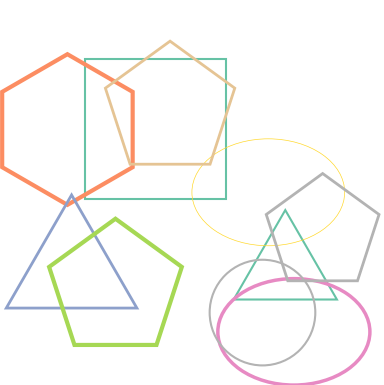[{"shape": "square", "thickness": 1.5, "radius": 0.91, "center": [0.404, 0.664]}, {"shape": "triangle", "thickness": 1.5, "radius": 0.77, "center": [0.741, 0.299]}, {"shape": "hexagon", "thickness": 3, "radius": 0.98, "center": [0.175, 0.664]}, {"shape": "triangle", "thickness": 2, "radius": 0.98, "center": [0.186, 0.298]}, {"shape": "oval", "thickness": 2.5, "radius": 0.99, "center": [0.763, 0.138]}, {"shape": "pentagon", "thickness": 3, "radius": 0.91, "center": [0.3, 0.251]}, {"shape": "oval", "thickness": 0.5, "radius": 0.99, "center": [0.697, 0.501]}, {"shape": "pentagon", "thickness": 2, "radius": 0.88, "center": [0.442, 0.716]}, {"shape": "circle", "thickness": 1.5, "radius": 0.69, "center": [0.682, 0.188]}, {"shape": "pentagon", "thickness": 2, "radius": 0.77, "center": [0.838, 0.395]}]